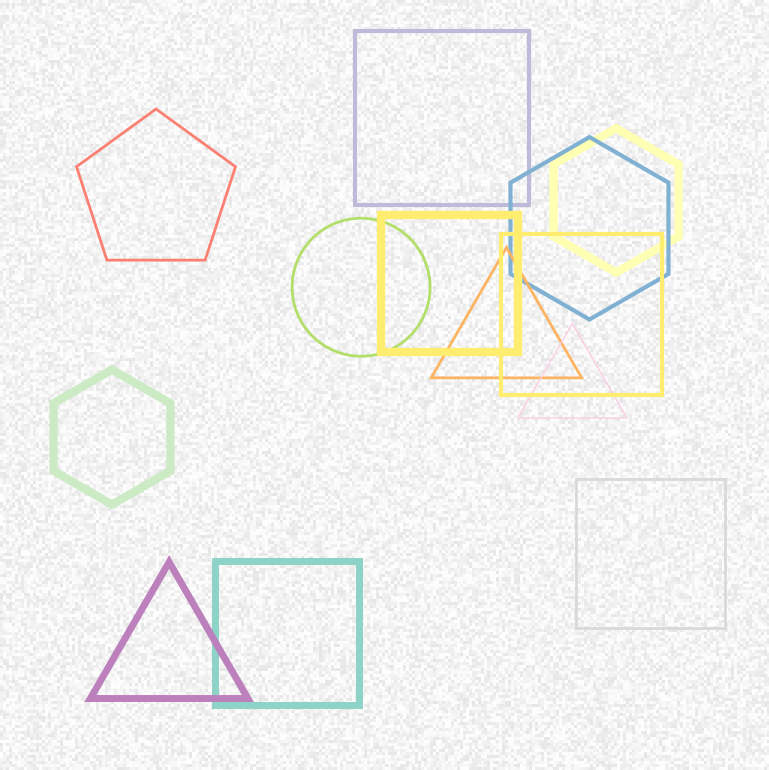[{"shape": "square", "thickness": 2.5, "radius": 0.47, "center": [0.373, 0.178]}, {"shape": "hexagon", "thickness": 3, "radius": 0.47, "center": [0.8, 0.74]}, {"shape": "square", "thickness": 1.5, "radius": 0.57, "center": [0.574, 0.847]}, {"shape": "pentagon", "thickness": 1, "radius": 0.54, "center": [0.203, 0.75]}, {"shape": "hexagon", "thickness": 1.5, "radius": 0.59, "center": [0.766, 0.704]}, {"shape": "triangle", "thickness": 1, "radius": 0.56, "center": [0.658, 0.566]}, {"shape": "circle", "thickness": 1, "radius": 0.45, "center": [0.469, 0.627]}, {"shape": "triangle", "thickness": 0.5, "radius": 0.41, "center": [0.743, 0.498]}, {"shape": "square", "thickness": 1, "radius": 0.48, "center": [0.845, 0.281]}, {"shape": "triangle", "thickness": 2.5, "radius": 0.59, "center": [0.22, 0.152]}, {"shape": "hexagon", "thickness": 3, "radius": 0.44, "center": [0.145, 0.432]}, {"shape": "square", "thickness": 1.5, "radius": 0.52, "center": [0.755, 0.592]}, {"shape": "square", "thickness": 3, "radius": 0.45, "center": [0.583, 0.631]}]